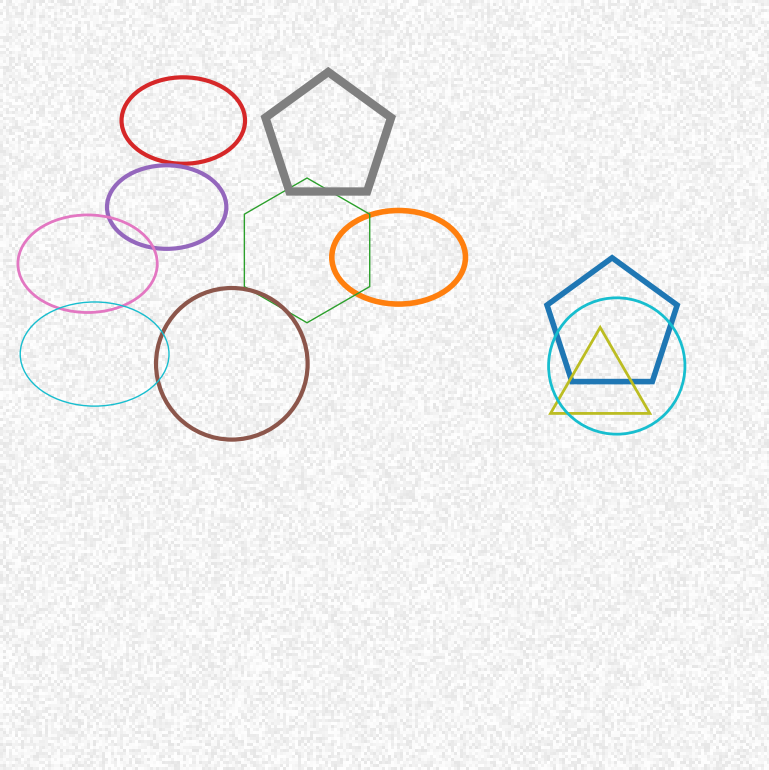[{"shape": "pentagon", "thickness": 2, "radius": 0.44, "center": [0.795, 0.576]}, {"shape": "oval", "thickness": 2, "radius": 0.43, "center": [0.518, 0.666]}, {"shape": "hexagon", "thickness": 0.5, "radius": 0.47, "center": [0.399, 0.675]}, {"shape": "oval", "thickness": 1.5, "radius": 0.4, "center": [0.238, 0.843]}, {"shape": "oval", "thickness": 1.5, "radius": 0.39, "center": [0.216, 0.731]}, {"shape": "circle", "thickness": 1.5, "radius": 0.49, "center": [0.301, 0.528]}, {"shape": "oval", "thickness": 1, "radius": 0.45, "center": [0.114, 0.657]}, {"shape": "pentagon", "thickness": 3, "radius": 0.43, "center": [0.426, 0.821]}, {"shape": "triangle", "thickness": 1, "radius": 0.37, "center": [0.779, 0.5]}, {"shape": "circle", "thickness": 1, "radius": 0.44, "center": [0.801, 0.525]}, {"shape": "oval", "thickness": 0.5, "radius": 0.48, "center": [0.123, 0.54]}]